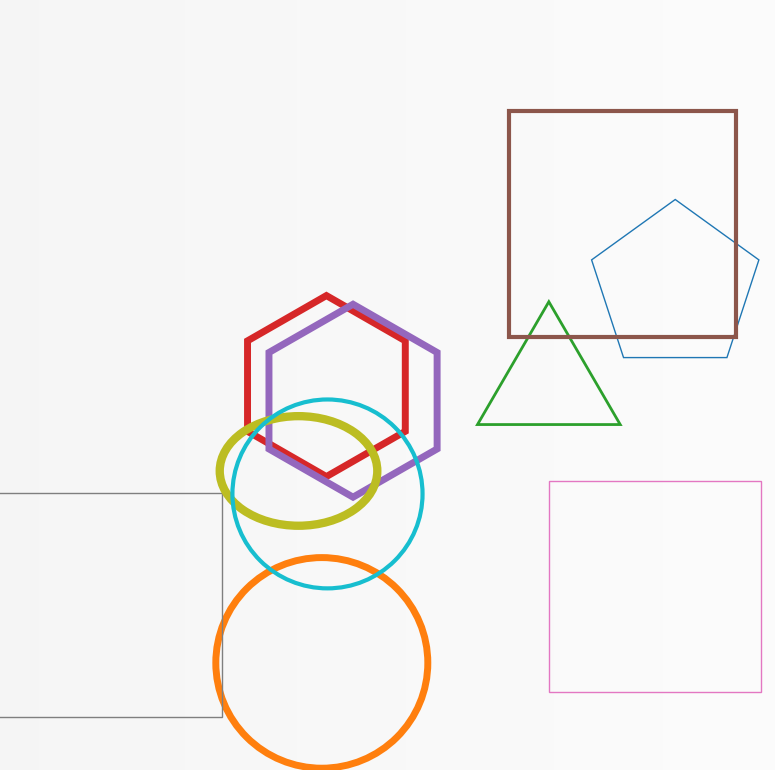[{"shape": "pentagon", "thickness": 0.5, "radius": 0.57, "center": [0.871, 0.627]}, {"shape": "circle", "thickness": 2.5, "radius": 0.68, "center": [0.415, 0.139]}, {"shape": "triangle", "thickness": 1, "radius": 0.53, "center": [0.708, 0.502]}, {"shape": "hexagon", "thickness": 2.5, "radius": 0.59, "center": [0.421, 0.499]}, {"shape": "hexagon", "thickness": 2.5, "radius": 0.63, "center": [0.456, 0.48]}, {"shape": "square", "thickness": 1.5, "radius": 0.73, "center": [0.803, 0.709]}, {"shape": "square", "thickness": 0.5, "radius": 0.68, "center": [0.845, 0.238]}, {"shape": "square", "thickness": 0.5, "radius": 0.73, "center": [0.141, 0.214]}, {"shape": "oval", "thickness": 3, "radius": 0.51, "center": [0.385, 0.388]}, {"shape": "circle", "thickness": 1.5, "radius": 0.61, "center": [0.423, 0.359]}]